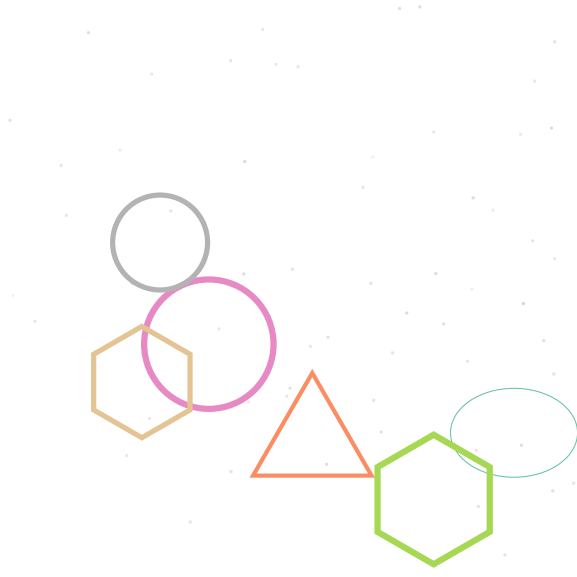[{"shape": "oval", "thickness": 0.5, "radius": 0.55, "center": [0.89, 0.25]}, {"shape": "triangle", "thickness": 2, "radius": 0.59, "center": [0.541, 0.235]}, {"shape": "circle", "thickness": 3, "radius": 0.56, "center": [0.362, 0.403]}, {"shape": "hexagon", "thickness": 3, "radius": 0.56, "center": [0.751, 0.134]}, {"shape": "hexagon", "thickness": 2.5, "radius": 0.48, "center": [0.246, 0.338]}, {"shape": "circle", "thickness": 2.5, "radius": 0.41, "center": [0.277, 0.579]}]